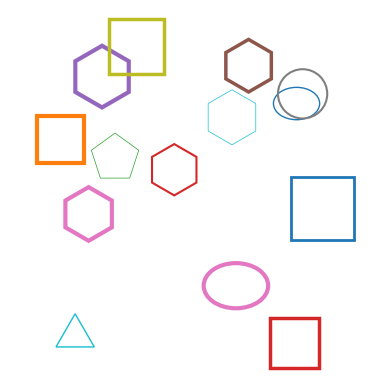[{"shape": "oval", "thickness": 1, "radius": 0.3, "center": [0.77, 0.731]}, {"shape": "square", "thickness": 2, "radius": 0.41, "center": [0.838, 0.458]}, {"shape": "square", "thickness": 3, "radius": 0.31, "center": [0.158, 0.638]}, {"shape": "pentagon", "thickness": 0.5, "radius": 0.32, "center": [0.299, 0.59]}, {"shape": "square", "thickness": 2.5, "radius": 0.32, "center": [0.764, 0.109]}, {"shape": "hexagon", "thickness": 1.5, "radius": 0.33, "center": [0.453, 0.559]}, {"shape": "hexagon", "thickness": 3, "radius": 0.4, "center": [0.265, 0.801]}, {"shape": "hexagon", "thickness": 2.5, "radius": 0.34, "center": [0.646, 0.829]}, {"shape": "oval", "thickness": 3, "radius": 0.42, "center": [0.613, 0.258]}, {"shape": "hexagon", "thickness": 3, "radius": 0.35, "center": [0.23, 0.444]}, {"shape": "circle", "thickness": 1.5, "radius": 0.32, "center": [0.786, 0.756]}, {"shape": "square", "thickness": 2.5, "radius": 0.36, "center": [0.355, 0.879]}, {"shape": "triangle", "thickness": 1, "radius": 0.29, "center": [0.195, 0.128]}, {"shape": "hexagon", "thickness": 0.5, "radius": 0.36, "center": [0.603, 0.695]}]